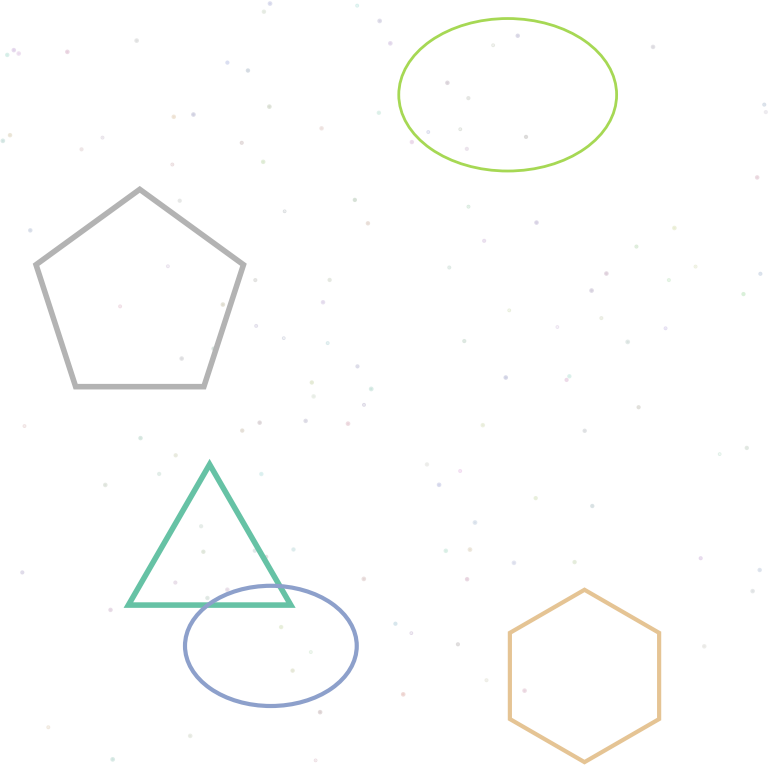[{"shape": "triangle", "thickness": 2, "radius": 0.61, "center": [0.272, 0.275]}, {"shape": "oval", "thickness": 1.5, "radius": 0.56, "center": [0.352, 0.161]}, {"shape": "oval", "thickness": 1, "radius": 0.71, "center": [0.659, 0.877]}, {"shape": "hexagon", "thickness": 1.5, "radius": 0.56, "center": [0.759, 0.122]}, {"shape": "pentagon", "thickness": 2, "radius": 0.71, "center": [0.182, 0.612]}]